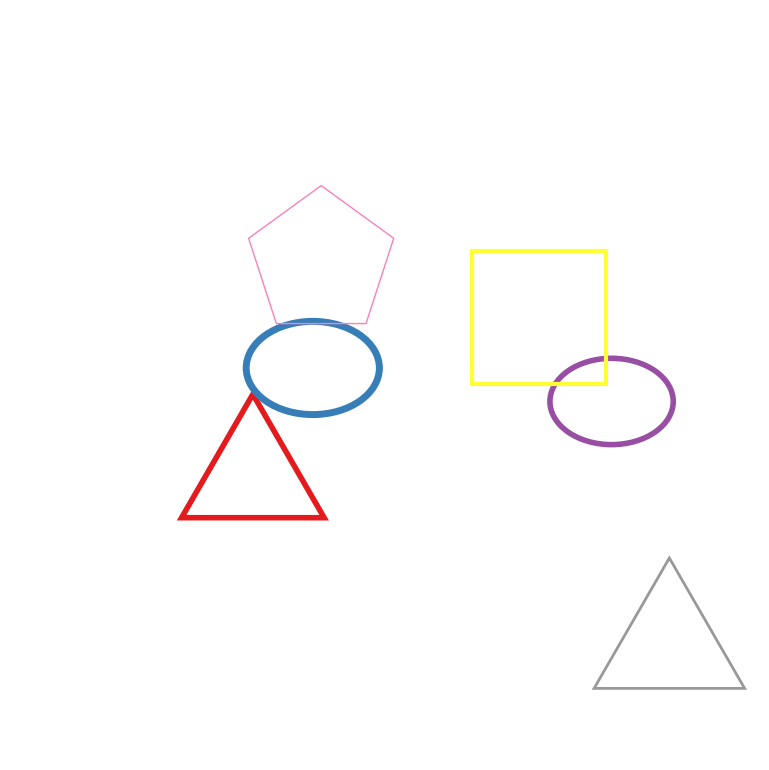[{"shape": "triangle", "thickness": 2, "radius": 0.53, "center": [0.328, 0.381]}, {"shape": "oval", "thickness": 2.5, "radius": 0.43, "center": [0.406, 0.522]}, {"shape": "oval", "thickness": 2, "radius": 0.4, "center": [0.794, 0.479]}, {"shape": "square", "thickness": 1.5, "radius": 0.43, "center": [0.7, 0.588]}, {"shape": "pentagon", "thickness": 0.5, "radius": 0.5, "center": [0.417, 0.66]}, {"shape": "triangle", "thickness": 1, "radius": 0.56, "center": [0.869, 0.162]}]